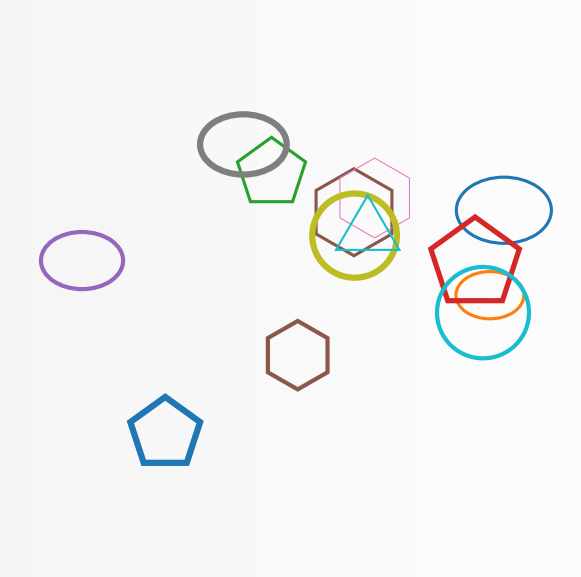[{"shape": "pentagon", "thickness": 3, "radius": 0.32, "center": [0.284, 0.249]}, {"shape": "oval", "thickness": 1.5, "radius": 0.41, "center": [0.867, 0.635]}, {"shape": "oval", "thickness": 1.5, "radius": 0.29, "center": [0.843, 0.488]}, {"shape": "pentagon", "thickness": 1.5, "radius": 0.31, "center": [0.467, 0.7]}, {"shape": "pentagon", "thickness": 2.5, "radius": 0.4, "center": [0.817, 0.543]}, {"shape": "oval", "thickness": 2, "radius": 0.35, "center": [0.141, 0.548]}, {"shape": "hexagon", "thickness": 2, "radius": 0.3, "center": [0.512, 0.384]}, {"shape": "hexagon", "thickness": 1.5, "radius": 0.38, "center": [0.609, 0.632]}, {"shape": "hexagon", "thickness": 0.5, "radius": 0.35, "center": [0.645, 0.656]}, {"shape": "oval", "thickness": 3, "radius": 0.37, "center": [0.419, 0.749]}, {"shape": "circle", "thickness": 3, "radius": 0.36, "center": [0.61, 0.591]}, {"shape": "circle", "thickness": 2, "radius": 0.4, "center": [0.831, 0.458]}, {"shape": "triangle", "thickness": 1, "radius": 0.31, "center": [0.633, 0.598]}]